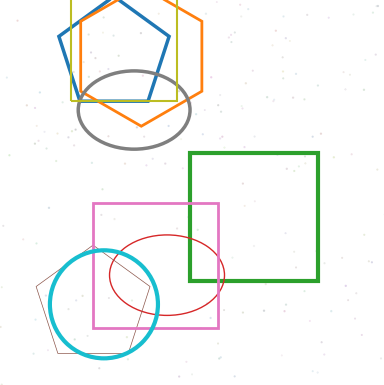[{"shape": "pentagon", "thickness": 2.5, "radius": 0.75, "center": [0.296, 0.859]}, {"shape": "hexagon", "thickness": 2, "radius": 0.91, "center": [0.367, 0.854]}, {"shape": "square", "thickness": 3, "radius": 0.84, "center": [0.66, 0.436]}, {"shape": "oval", "thickness": 1, "radius": 0.75, "center": [0.434, 0.285]}, {"shape": "pentagon", "thickness": 0.5, "radius": 0.78, "center": [0.242, 0.208]}, {"shape": "square", "thickness": 2, "radius": 0.81, "center": [0.404, 0.31]}, {"shape": "oval", "thickness": 2.5, "radius": 0.73, "center": [0.348, 0.714]}, {"shape": "square", "thickness": 1.5, "radius": 0.69, "center": [0.322, 0.876]}, {"shape": "circle", "thickness": 3, "radius": 0.7, "center": [0.27, 0.21]}]